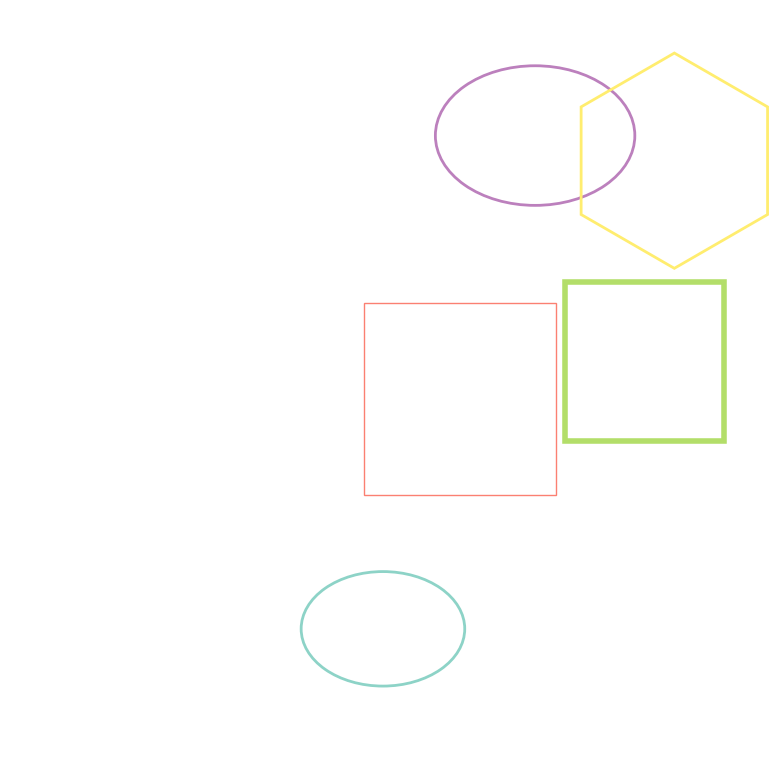[{"shape": "oval", "thickness": 1, "radius": 0.53, "center": [0.497, 0.183]}, {"shape": "square", "thickness": 0.5, "radius": 0.62, "center": [0.597, 0.482]}, {"shape": "square", "thickness": 2, "radius": 0.52, "center": [0.837, 0.531]}, {"shape": "oval", "thickness": 1, "radius": 0.65, "center": [0.695, 0.824]}, {"shape": "hexagon", "thickness": 1, "radius": 0.7, "center": [0.876, 0.791]}]